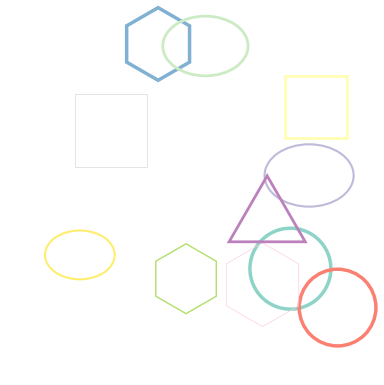[{"shape": "circle", "thickness": 2.5, "radius": 0.53, "center": [0.754, 0.302]}, {"shape": "square", "thickness": 2, "radius": 0.4, "center": [0.822, 0.722]}, {"shape": "oval", "thickness": 1.5, "radius": 0.58, "center": [0.803, 0.544]}, {"shape": "circle", "thickness": 2.5, "radius": 0.5, "center": [0.877, 0.201]}, {"shape": "hexagon", "thickness": 2.5, "radius": 0.47, "center": [0.411, 0.886]}, {"shape": "hexagon", "thickness": 1, "radius": 0.45, "center": [0.483, 0.276]}, {"shape": "hexagon", "thickness": 0.5, "radius": 0.54, "center": [0.682, 0.26]}, {"shape": "square", "thickness": 0.5, "radius": 0.47, "center": [0.289, 0.661]}, {"shape": "triangle", "thickness": 2, "radius": 0.57, "center": [0.694, 0.429]}, {"shape": "oval", "thickness": 2, "radius": 0.55, "center": [0.534, 0.881]}, {"shape": "oval", "thickness": 1.5, "radius": 0.45, "center": [0.207, 0.338]}]